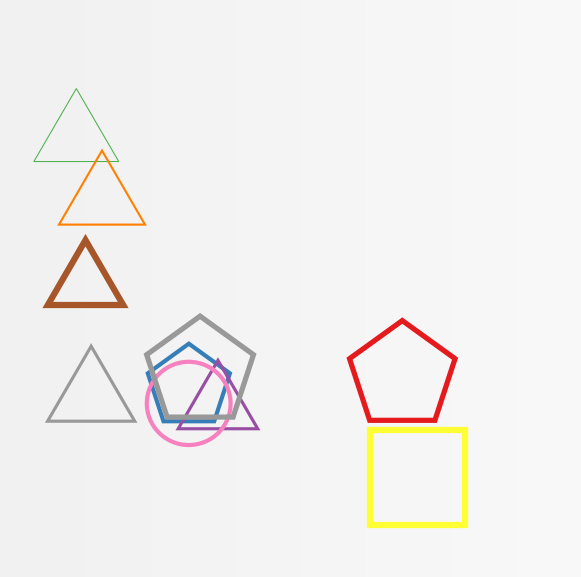[{"shape": "pentagon", "thickness": 2.5, "radius": 0.48, "center": [0.692, 0.349]}, {"shape": "pentagon", "thickness": 2, "radius": 0.37, "center": [0.325, 0.33]}, {"shape": "triangle", "thickness": 0.5, "radius": 0.42, "center": [0.131, 0.762]}, {"shape": "triangle", "thickness": 1.5, "radius": 0.39, "center": [0.375, 0.296]}, {"shape": "triangle", "thickness": 1, "radius": 0.43, "center": [0.175, 0.653]}, {"shape": "square", "thickness": 3, "radius": 0.41, "center": [0.719, 0.173]}, {"shape": "triangle", "thickness": 3, "radius": 0.37, "center": [0.147, 0.508]}, {"shape": "circle", "thickness": 2, "radius": 0.36, "center": [0.325, 0.301]}, {"shape": "triangle", "thickness": 1.5, "radius": 0.43, "center": [0.157, 0.313]}, {"shape": "pentagon", "thickness": 2.5, "radius": 0.48, "center": [0.344, 0.355]}]